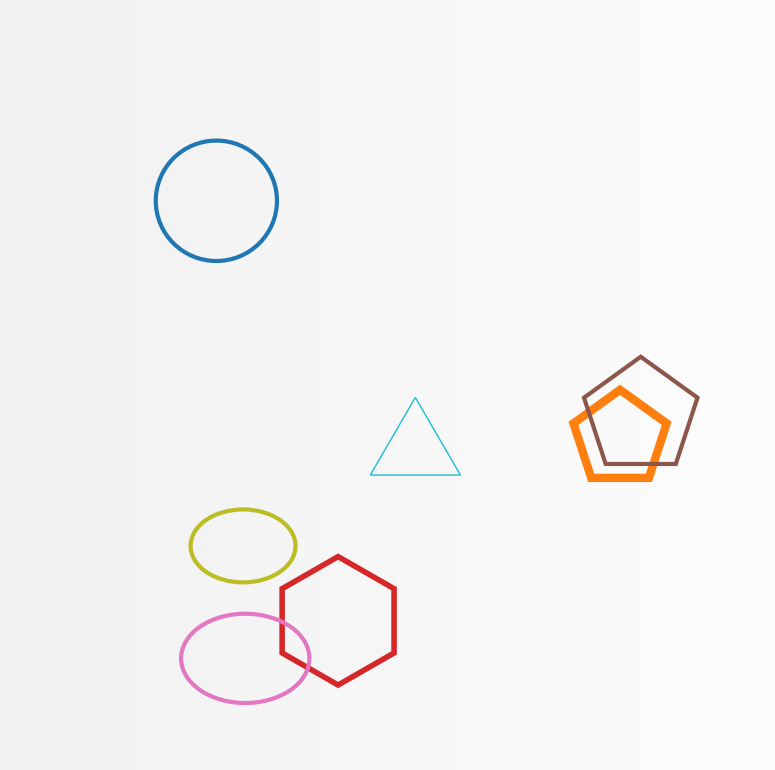[{"shape": "circle", "thickness": 1.5, "radius": 0.39, "center": [0.279, 0.739]}, {"shape": "pentagon", "thickness": 3, "radius": 0.32, "center": [0.8, 0.431]}, {"shape": "hexagon", "thickness": 2, "radius": 0.42, "center": [0.436, 0.194]}, {"shape": "pentagon", "thickness": 1.5, "radius": 0.38, "center": [0.827, 0.46]}, {"shape": "oval", "thickness": 1.5, "radius": 0.41, "center": [0.316, 0.145]}, {"shape": "oval", "thickness": 1.5, "radius": 0.34, "center": [0.314, 0.291]}, {"shape": "triangle", "thickness": 0.5, "radius": 0.34, "center": [0.536, 0.417]}]